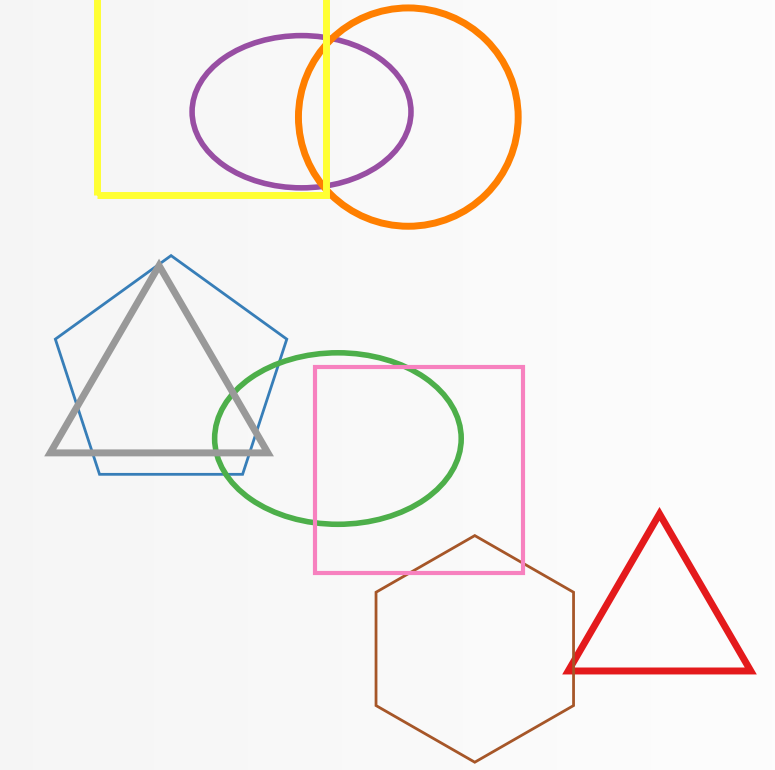[{"shape": "triangle", "thickness": 2.5, "radius": 0.68, "center": [0.851, 0.197]}, {"shape": "pentagon", "thickness": 1, "radius": 0.79, "center": [0.221, 0.511]}, {"shape": "oval", "thickness": 2, "radius": 0.8, "center": [0.436, 0.43]}, {"shape": "oval", "thickness": 2, "radius": 0.71, "center": [0.389, 0.855]}, {"shape": "circle", "thickness": 2.5, "radius": 0.71, "center": [0.527, 0.848]}, {"shape": "square", "thickness": 2.5, "radius": 0.74, "center": [0.273, 0.895]}, {"shape": "hexagon", "thickness": 1, "radius": 0.74, "center": [0.613, 0.157]}, {"shape": "square", "thickness": 1.5, "radius": 0.67, "center": [0.541, 0.39]}, {"shape": "triangle", "thickness": 2.5, "radius": 0.81, "center": [0.205, 0.493]}]